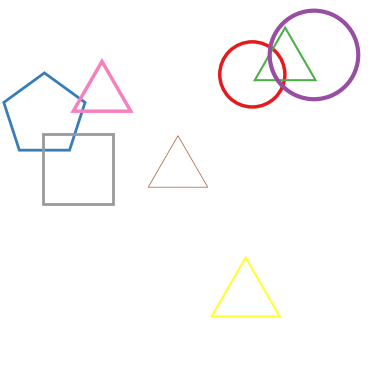[{"shape": "circle", "thickness": 2.5, "radius": 0.42, "center": [0.655, 0.807]}, {"shape": "pentagon", "thickness": 2, "radius": 0.55, "center": [0.115, 0.7]}, {"shape": "triangle", "thickness": 1.5, "radius": 0.46, "center": [0.741, 0.837]}, {"shape": "circle", "thickness": 3, "radius": 0.57, "center": [0.816, 0.857]}, {"shape": "triangle", "thickness": 1.5, "radius": 0.51, "center": [0.638, 0.229]}, {"shape": "triangle", "thickness": 0.5, "radius": 0.45, "center": [0.462, 0.558]}, {"shape": "triangle", "thickness": 2.5, "radius": 0.43, "center": [0.265, 0.754]}, {"shape": "square", "thickness": 2, "radius": 0.46, "center": [0.203, 0.561]}]